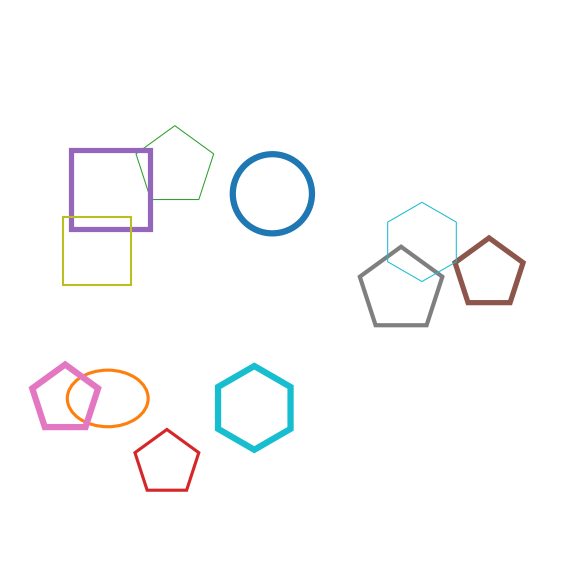[{"shape": "circle", "thickness": 3, "radius": 0.34, "center": [0.472, 0.664]}, {"shape": "oval", "thickness": 1.5, "radius": 0.35, "center": [0.187, 0.309]}, {"shape": "pentagon", "thickness": 0.5, "radius": 0.35, "center": [0.303, 0.711]}, {"shape": "pentagon", "thickness": 1.5, "radius": 0.29, "center": [0.289, 0.197]}, {"shape": "square", "thickness": 2.5, "radius": 0.34, "center": [0.191, 0.671]}, {"shape": "pentagon", "thickness": 2.5, "radius": 0.31, "center": [0.847, 0.525]}, {"shape": "pentagon", "thickness": 3, "radius": 0.3, "center": [0.113, 0.308]}, {"shape": "pentagon", "thickness": 2, "radius": 0.38, "center": [0.695, 0.497]}, {"shape": "square", "thickness": 1, "radius": 0.29, "center": [0.168, 0.565]}, {"shape": "hexagon", "thickness": 3, "radius": 0.36, "center": [0.44, 0.293]}, {"shape": "hexagon", "thickness": 0.5, "radius": 0.34, "center": [0.731, 0.58]}]